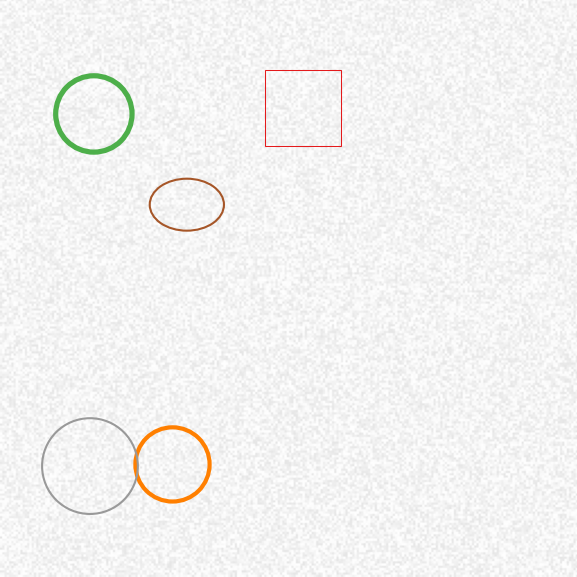[{"shape": "square", "thickness": 0.5, "radius": 0.33, "center": [0.524, 0.812]}, {"shape": "circle", "thickness": 2.5, "radius": 0.33, "center": [0.163, 0.802]}, {"shape": "circle", "thickness": 2, "radius": 0.32, "center": [0.299, 0.195]}, {"shape": "oval", "thickness": 1, "radius": 0.32, "center": [0.324, 0.645]}, {"shape": "circle", "thickness": 1, "radius": 0.41, "center": [0.156, 0.192]}]